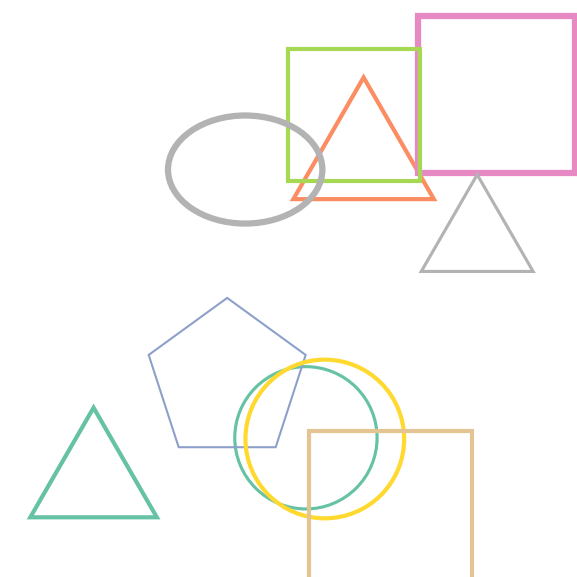[{"shape": "circle", "thickness": 1.5, "radius": 0.62, "center": [0.53, 0.241]}, {"shape": "triangle", "thickness": 2, "radius": 0.63, "center": [0.162, 0.167]}, {"shape": "triangle", "thickness": 2, "radius": 0.7, "center": [0.63, 0.725]}, {"shape": "pentagon", "thickness": 1, "radius": 0.71, "center": [0.393, 0.34]}, {"shape": "square", "thickness": 3, "radius": 0.68, "center": [0.86, 0.836]}, {"shape": "square", "thickness": 2, "radius": 0.57, "center": [0.613, 0.8]}, {"shape": "circle", "thickness": 2, "radius": 0.69, "center": [0.562, 0.239]}, {"shape": "square", "thickness": 2, "radius": 0.71, "center": [0.676, 0.112]}, {"shape": "triangle", "thickness": 1.5, "radius": 0.56, "center": [0.826, 0.585]}, {"shape": "oval", "thickness": 3, "radius": 0.67, "center": [0.425, 0.706]}]